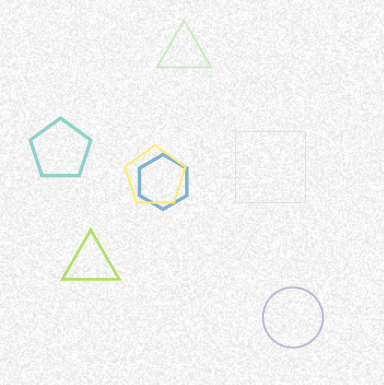[{"shape": "pentagon", "thickness": 2.5, "radius": 0.41, "center": [0.157, 0.611]}, {"shape": "circle", "thickness": 1.5, "radius": 0.39, "center": [0.761, 0.175]}, {"shape": "hexagon", "thickness": 2.5, "radius": 0.36, "center": [0.424, 0.528]}, {"shape": "triangle", "thickness": 2, "radius": 0.43, "center": [0.236, 0.317]}, {"shape": "square", "thickness": 0.5, "radius": 0.46, "center": [0.701, 0.567]}, {"shape": "triangle", "thickness": 1.5, "radius": 0.41, "center": [0.478, 0.866]}, {"shape": "pentagon", "thickness": 1.5, "radius": 0.41, "center": [0.403, 0.541]}]